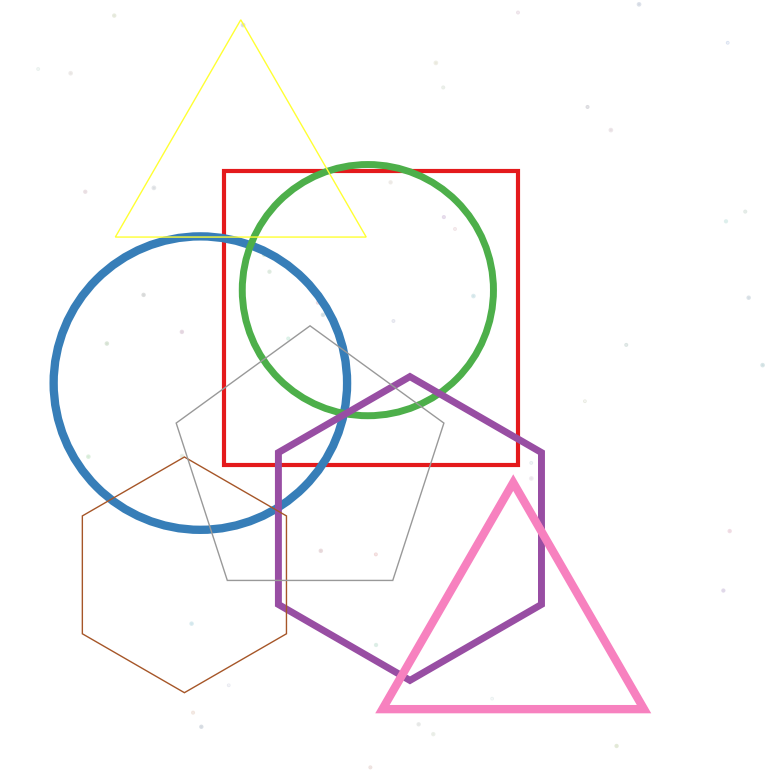[{"shape": "square", "thickness": 1.5, "radius": 0.95, "center": [0.482, 0.587]}, {"shape": "circle", "thickness": 3, "radius": 0.95, "center": [0.26, 0.502]}, {"shape": "circle", "thickness": 2.5, "radius": 0.82, "center": [0.478, 0.623]}, {"shape": "hexagon", "thickness": 2.5, "radius": 0.99, "center": [0.532, 0.314]}, {"shape": "triangle", "thickness": 0.5, "radius": 0.94, "center": [0.313, 0.786]}, {"shape": "hexagon", "thickness": 0.5, "radius": 0.77, "center": [0.239, 0.253]}, {"shape": "triangle", "thickness": 3, "radius": 0.98, "center": [0.667, 0.177]}, {"shape": "pentagon", "thickness": 0.5, "radius": 0.91, "center": [0.403, 0.394]}]